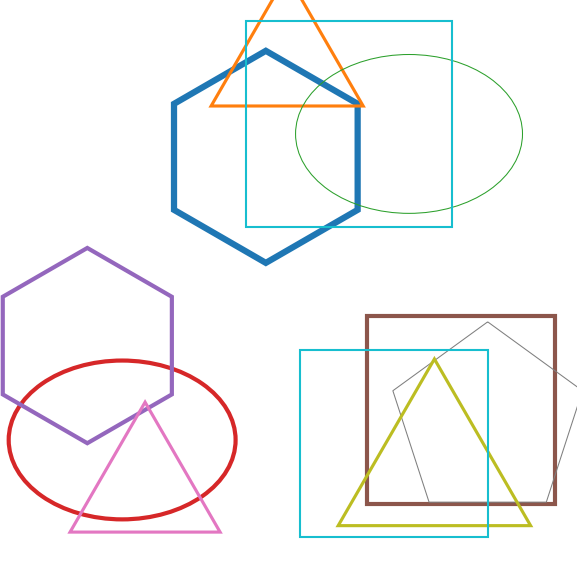[{"shape": "hexagon", "thickness": 3, "radius": 0.92, "center": [0.46, 0.728]}, {"shape": "triangle", "thickness": 1.5, "radius": 0.76, "center": [0.497, 0.892]}, {"shape": "oval", "thickness": 0.5, "radius": 0.98, "center": [0.708, 0.767]}, {"shape": "oval", "thickness": 2, "radius": 0.98, "center": [0.212, 0.237]}, {"shape": "hexagon", "thickness": 2, "radius": 0.85, "center": [0.151, 0.401]}, {"shape": "square", "thickness": 2, "radius": 0.81, "center": [0.798, 0.288]}, {"shape": "triangle", "thickness": 1.5, "radius": 0.75, "center": [0.251, 0.153]}, {"shape": "pentagon", "thickness": 0.5, "radius": 0.86, "center": [0.844, 0.269]}, {"shape": "triangle", "thickness": 1.5, "radius": 0.96, "center": [0.752, 0.185]}, {"shape": "square", "thickness": 1, "radius": 0.89, "center": [0.604, 0.784]}, {"shape": "square", "thickness": 1, "radius": 0.81, "center": [0.683, 0.231]}]